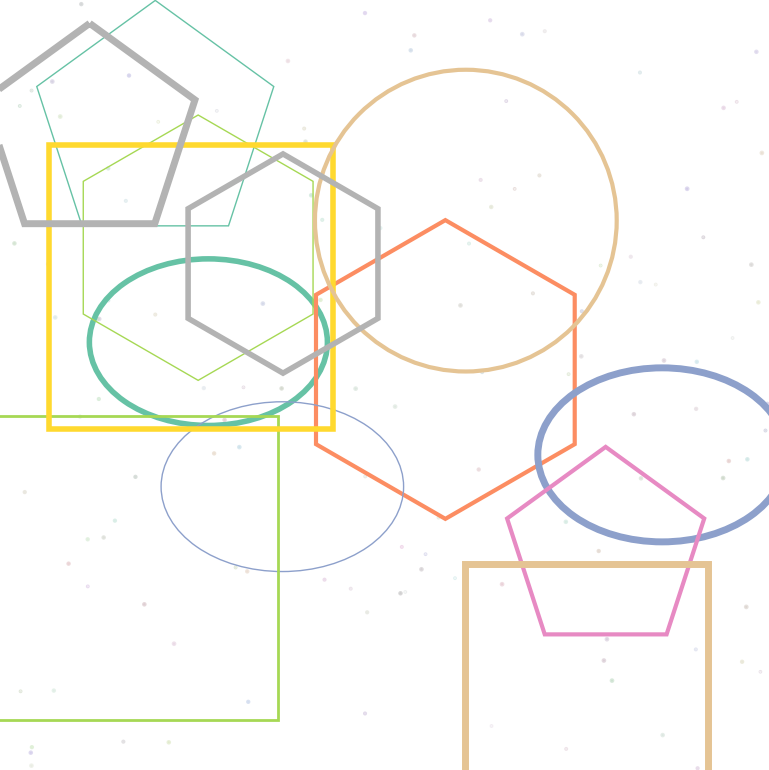[{"shape": "oval", "thickness": 2, "radius": 0.77, "center": [0.271, 0.556]}, {"shape": "pentagon", "thickness": 0.5, "radius": 0.81, "center": [0.202, 0.838]}, {"shape": "hexagon", "thickness": 1.5, "radius": 0.97, "center": [0.578, 0.52]}, {"shape": "oval", "thickness": 2.5, "radius": 0.81, "center": [0.86, 0.409]}, {"shape": "oval", "thickness": 0.5, "radius": 0.79, "center": [0.367, 0.368]}, {"shape": "pentagon", "thickness": 1.5, "radius": 0.67, "center": [0.787, 0.285]}, {"shape": "square", "thickness": 1, "radius": 0.99, "center": [0.163, 0.263]}, {"shape": "hexagon", "thickness": 0.5, "radius": 0.86, "center": [0.257, 0.678]}, {"shape": "square", "thickness": 2, "radius": 0.92, "center": [0.248, 0.627]}, {"shape": "square", "thickness": 2.5, "radius": 0.79, "center": [0.761, 0.11]}, {"shape": "circle", "thickness": 1.5, "radius": 0.98, "center": [0.605, 0.713]}, {"shape": "pentagon", "thickness": 2.5, "radius": 0.72, "center": [0.116, 0.826]}, {"shape": "hexagon", "thickness": 2, "radius": 0.71, "center": [0.368, 0.658]}]